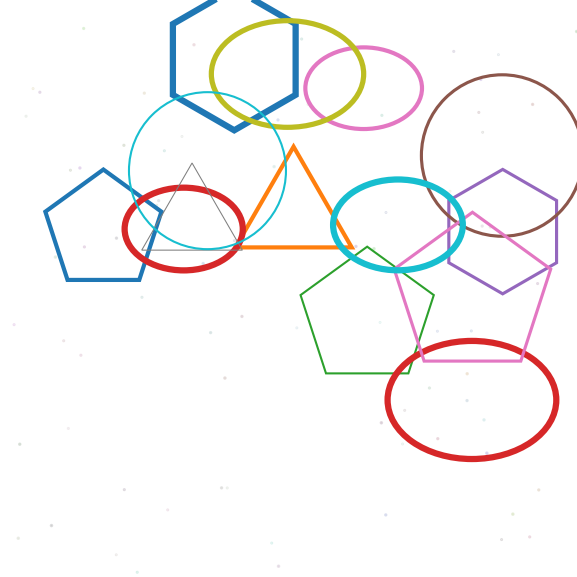[{"shape": "pentagon", "thickness": 2, "radius": 0.53, "center": [0.179, 0.6]}, {"shape": "hexagon", "thickness": 3, "radius": 0.61, "center": [0.406, 0.896]}, {"shape": "triangle", "thickness": 2, "radius": 0.58, "center": [0.508, 0.629]}, {"shape": "pentagon", "thickness": 1, "radius": 0.61, "center": [0.636, 0.451]}, {"shape": "oval", "thickness": 3, "radius": 0.73, "center": [0.817, 0.307]}, {"shape": "oval", "thickness": 3, "radius": 0.51, "center": [0.318, 0.603]}, {"shape": "hexagon", "thickness": 1.5, "radius": 0.54, "center": [0.87, 0.598]}, {"shape": "circle", "thickness": 1.5, "radius": 0.7, "center": [0.869, 0.73]}, {"shape": "oval", "thickness": 2, "radius": 0.5, "center": [0.63, 0.846]}, {"shape": "pentagon", "thickness": 1.5, "radius": 0.71, "center": [0.818, 0.489]}, {"shape": "triangle", "thickness": 0.5, "radius": 0.5, "center": [0.333, 0.616]}, {"shape": "oval", "thickness": 2.5, "radius": 0.66, "center": [0.498, 0.871]}, {"shape": "oval", "thickness": 3, "radius": 0.56, "center": [0.689, 0.61]}, {"shape": "circle", "thickness": 1, "radius": 0.68, "center": [0.359, 0.704]}]